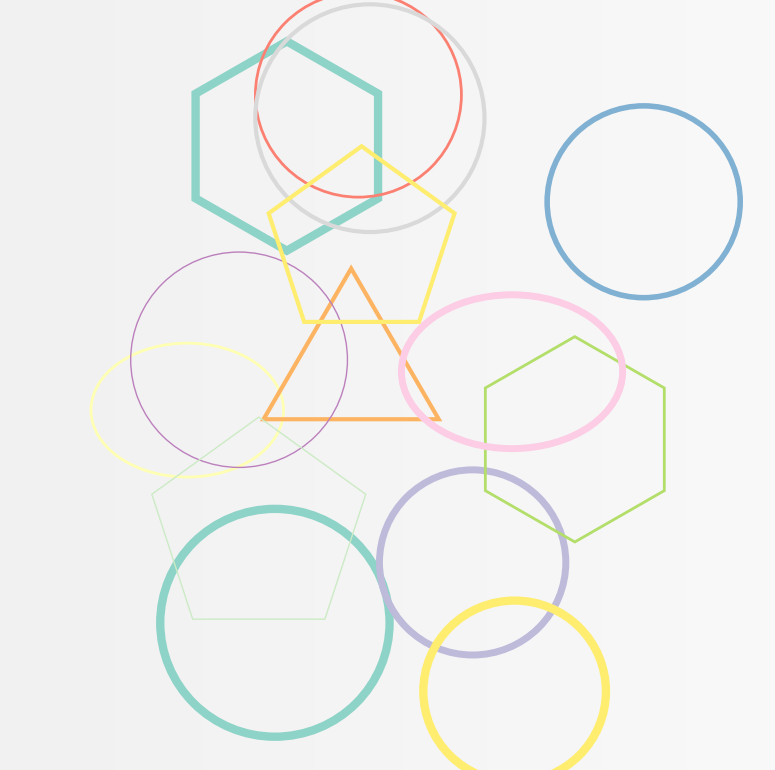[{"shape": "circle", "thickness": 3, "radius": 0.74, "center": [0.355, 0.191]}, {"shape": "hexagon", "thickness": 3, "radius": 0.68, "center": [0.37, 0.81]}, {"shape": "oval", "thickness": 1, "radius": 0.62, "center": [0.242, 0.467]}, {"shape": "circle", "thickness": 2.5, "radius": 0.6, "center": [0.61, 0.27]}, {"shape": "circle", "thickness": 1, "radius": 0.66, "center": [0.462, 0.877]}, {"shape": "circle", "thickness": 2, "radius": 0.62, "center": [0.831, 0.738]}, {"shape": "triangle", "thickness": 1.5, "radius": 0.65, "center": [0.453, 0.521]}, {"shape": "hexagon", "thickness": 1, "radius": 0.67, "center": [0.742, 0.429]}, {"shape": "oval", "thickness": 2.5, "radius": 0.71, "center": [0.661, 0.517]}, {"shape": "circle", "thickness": 1.5, "radius": 0.74, "center": [0.477, 0.847]}, {"shape": "circle", "thickness": 0.5, "radius": 0.7, "center": [0.308, 0.533]}, {"shape": "pentagon", "thickness": 0.5, "radius": 0.73, "center": [0.334, 0.313]}, {"shape": "circle", "thickness": 3, "radius": 0.59, "center": [0.664, 0.102]}, {"shape": "pentagon", "thickness": 1.5, "radius": 0.63, "center": [0.467, 0.684]}]